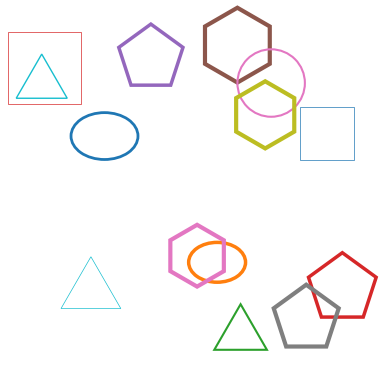[{"shape": "oval", "thickness": 2, "radius": 0.43, "center": [0.271, 0.647]}, {"shape": "square", "thickness": 0.5, "radius": 0.35, "center": [0.849, 0.654]}, {"shape": "oval", "thickness": 2.5, "radius": 0.37, "center": [0.564, 0.319]}, {"shape": "triangle", "thickness": 1.5, "radius": 0.39, "center": [0.625, 0.131]}, {"shape": "pentagon", "thickness": 2.5, "radius": 0.46, "center": [0.889, 0.251]}, {"shape": "square", "thickness": 0.5, "radius": 0.47, "center": [0.115, 0.823]}, {"shape": "pentagon", "thickness": 2.5, "radius": 0.44, "center": [0.392, 0.85]}, {"shape": "hexagon", "thickness": 3, "radius": 0.49, "center": [0.617, 0.883]}, {"shape": "hexagon", "thickness": 3, "radius": 0.4, "center": [0.512, 0.336]}, {"shape": "circle", "thickness": 1.5, "radius": 0.44, "center": [0.704, 0.784]}, {"shape": "pentagon", "thickness": 3, "radius": 0.44, "center": [0.795, 0.172]}, {"shape": "hexagon", "thickness": 3, "radius": 0.44, "center": [0.689, 0.702]}, {"shape": "triangle", "thickness": 0.5, "radius": 0.45, "center": [0.236, 0.243]}, {"shape": "triangle", "thickness": 1, "radius": 0.38, "center": [0.108, 0.783]}]